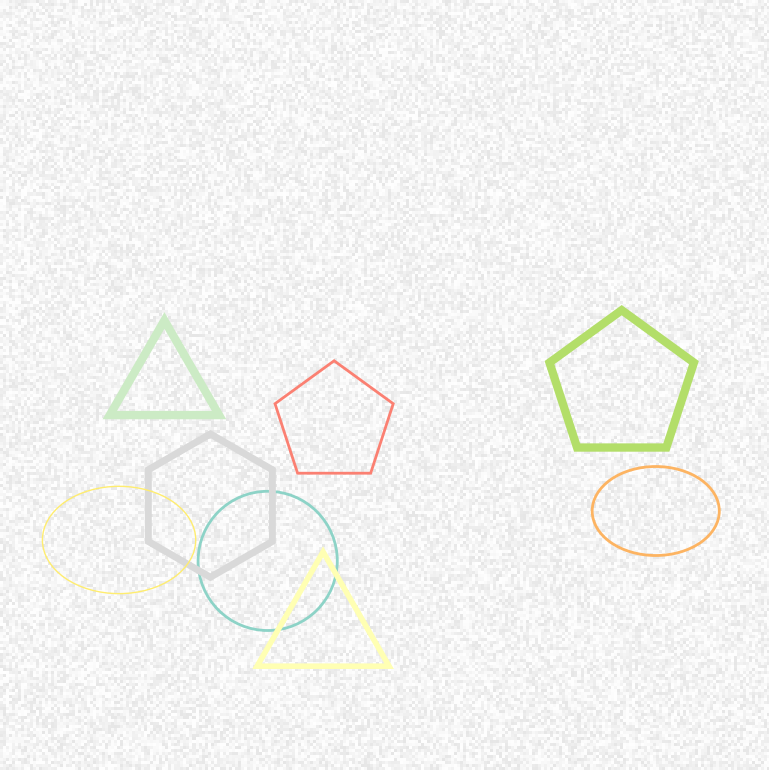[{"shape": "circle", "thickness": 1, "radius": 0.45, "center": [0.348, 0.272]}, {"shape": "triangle", "thickness": 2, "radius": 0.5, "center": [0.42, 0.184]}, {"shape": "pentagon", "thickness": 1, "radius": 0.4, "center": [0.434, 0.451]}, {"shape": "oval", "thickness": 1, "radius": 0.41, "center": [0.852, 0.336]}, {"shape": "pentagon", "thickness": 3, "radius": 0.49, "center": [0.807, 0.499]}, {"shape": "hexagon", "thickness": 2.5, "radius": 0.47, "center": [0.273, 0.343]}, {"shape": "triangle", "thickness": 3, "radius": 0.41, "center": [0.214, 0.502]}, {"shape": "oval", "thickness": 0.5, "radius": 0.5, "center": [0.155, 0.299]}]